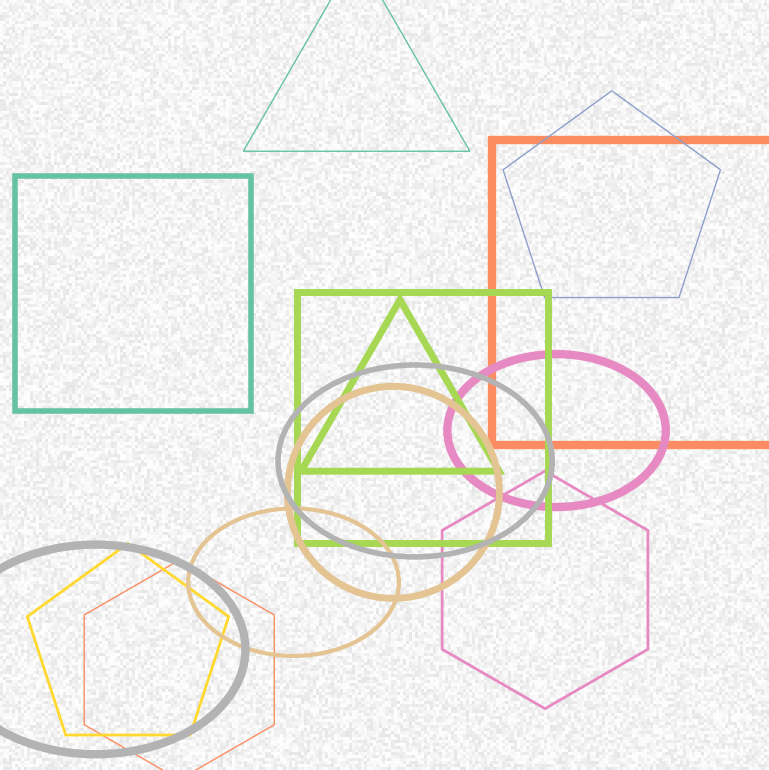[{"shape": "square", "thickness": 2, "radius": 0.76, "center": [0.173, 0.619]}, {"shape": "triangle", "thickness": 0.5, "radius": 0.85, "center": [0.463, 0.889]}, {"shape": "square", "thickness": 3, "radius": 0.99, "center": [0.836, 0.62]}, {"shape": "hexagon", "thickness": 0.5, "radius": 0.71, "center": [0.233, 0.13]}, {"shape": "pentagon", "thickness": 0.5, "radius": 0.74, "center": [0.795, 0.734]}, {"shape": "hexagon", "thickness": 1, "radius": 0.77, "center": [0.708, 0.234]}, {"shape": "oval", "thickness": 3, "radius": 0.71, "center": [0.723, 0.441]}, {"shape": "square", "thickness": 2.5, "radius": 0.82, "center": [0.549, 0.458]}, {"shape": "triangle", "thickness": 2.5, "radius": 0.74, "center": [0.519, 0.462]}, {"shape": "pentagon", "thickness": 1, "radius": 0.69, "center": [0.166, 0.157]}, {"shape": "circle", "thickness": 2.5, "radius": 0.69, "center": [0.511, 0.361]}, {"shape": "oval", "thickness": 1.5, "radius": 0.68, "center": [0.381, 0.244]}, {"shape": "oval", "thickness": 3, "radius": 0.97, "center": [0.124, 0.157]}, {"shape": "oval", "thickness": 2, "radius": 0.89, "center": [0.539, 0.401]}]